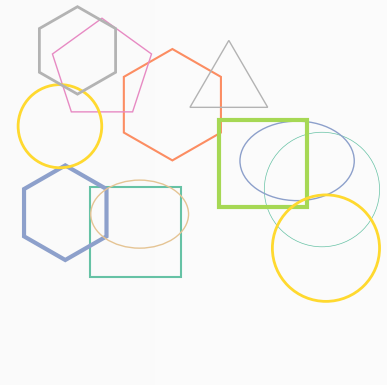[{"shape": "square", "thickness": 1.5, "radius": 0.59, "center": [0.35, 0.397]}, {"shape": "circle", "thickness": 0.5, "radius": 0.74, "center": [0.831, 0.508]}, {"shape": "hexagon", "thickness": 1.5, "radius": 0.72, "center": [0.445, 0.728]}, {"shape": "hexagon", "thickness": 3, "radius": 0.61, "center": [0.168, 0.448]}, {"shape": "oval", "thickness": 1, "radius": 0.74, "center": [0.767, 0.582]}, {"shape": "pentagon", "thickness": 1, "radius": 0.67, "center": [0.263, 0.818]}, {"shape": "square", "thickness": 3, "radius": 0.56, "center": [0.679, 0.575]}, {"shape": "circle", "thickness": 2, "radius": 0.69, "center": [0.841, 0.355]}, {"shape": "circle", "thickness": 2, "radius": 0.54, "center": [0.155, 0.672]}, {"shape": "oval", "thickness": 1, "radius": 0.63, "center": [0.36, 0.444]}, {"shape": "triangle", "thickness": 1, "radius": 0.58, "center": [0.591, 0.779]}, {"shape": "hexagon", "thickness": 2, "radius": 0.57, "center": [0.2, 0.869]}]